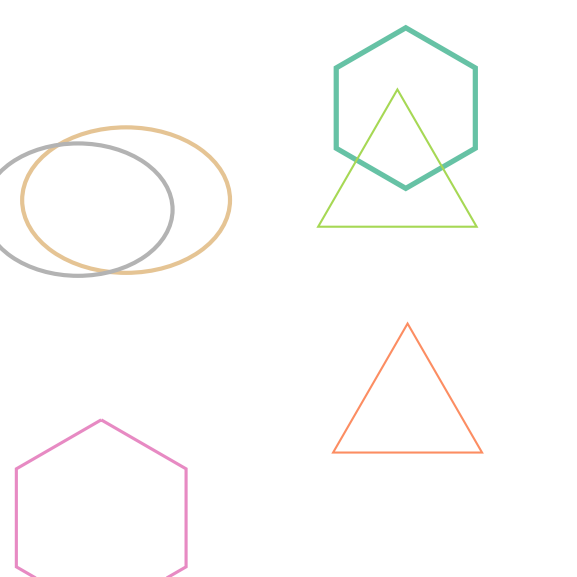[{"shape": "hexagon", "thickness": 2.5, "radius": 0.7, "center": [0.703, 0.812]}, {"shape": "triangle", "thickness": 1, "radius": 0.74, "center": [0.706, 0.29]}, {"shape": "hexagon", "thickness": 1.5, "radius": 0.85, "center": [0.175, 0.102]}, {"shape": "triangle", "thickness": 1, "radius": 0.79, "center": [0.688, 0.686]}, {"shape": "oval", "thickness": 2, "radius": 0.9, "center": [0.218, 0.653]}, {"shape": "oval", "thickness": 2, "radius": 0.82, "center": [0.135, 0.636]}]